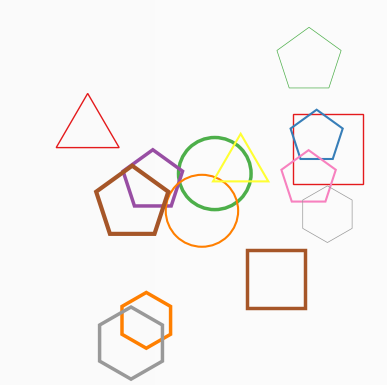[{"shape": "triangle", "thickness": 1, "radius": 0.47, "center": [0.226, 0.664]}, {"shape": "square", "thickness": 1, "radius": 0.45, "center": [0.846, 0.613]}, {"shape": "pentagon", "thickness": 1.5, "radius": 0.35, "center": [0.817, 0.644]}, {"shape": "circle", "thickness": 2.5, "radius": 0.47, "center": [0.554, 0.549]}, {"shape": "pentagon", "thickness": 0.5, "radius": 0.44, "center": [0.797, 0.842]}, {"shape": "pentagon", "thickness": 2.5, "radius": 0.4, "center": [0.394, 0.53]}, {"shape": "circle", "thickness": 1.5, "radius": 0.47, "center": [0.521, 0.453]}, {"shape": "hexagon", "thickness": 2.5, "radius": 0.36, "center": [0.378, 0.168]}, {"shape": "triangle", "thickness": 1.5, "radius": 0.41, "center": [0.621, 0.57]}, {"shape": "square", "thickness": 2.5, "radius": 0.37, "center": [0.713, 0.275]}, {"shape": "pentagon", "thickness": 3, "radius": 0.49, "center": [0.341, 0.472]}, {"shape": "pentagon", "thickness": 1.5, "radius": 0.37, "center": [0.796, 0.536]}, {"shape": "hexagon", "thickness": 2.5, "radius": 0.47, "center": [0.338, 0.109]}, {"shape": "hexagon", "thickness": 0.5, "radius": 0.37, "center": [0.845, 0.444]}]